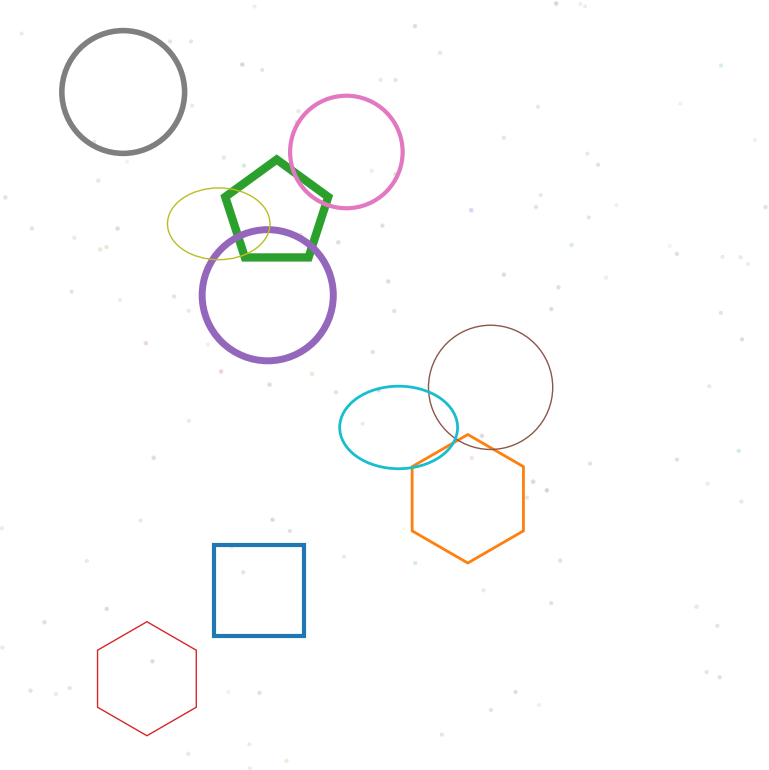[{"shape": "square", "thickness": 1.5, "radius": 0.3, "center": [0.336, 0.233]}, {"shape": "hexagon", "thickness": 1, "radius": 0.42, "center": [0.608, 0.352]}, {"shape": "pentagon", "thickness": 3, "radius": 0.35, "center": [0.359, 0.723]}, {"shape": "hexagon", "thickness": 0.5, "radius": 0.37, "center": [0.191, 0.119]}, {"shape": "circle", "thickness": 2.5, "radius": 0.43, "center": [0.348, 0.617]}, {"shape": "circle", "thickness": 0.5, "radius": 0.4, "center": [0.637, 0.497]}, {"shape": "circle", "thickness": 1.5, "radius": 0.37, "center": [0.45, 0.803]}, {"shape": "circle", "thickness": 2, "radius": 0.4, "center": [0.16, 0.881]}, {"shape": "oval", "thickness": 0.5, "radius": 0.33, "center": [0.284, 0.709]}, {"shape": "oval", "thickness": 1, "radius": 0.38, "center": [0.518, 0.445]}]